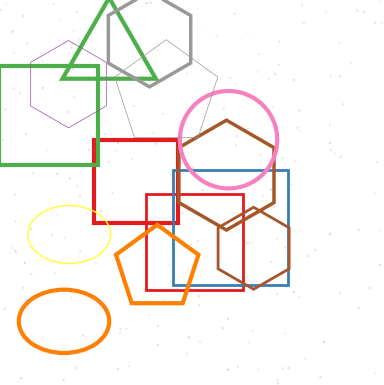[{"shape": "square", "thickness": 3, "radius": 0.54, "center": [0.353, 0.528]}, {"shape": "square", "thickness": 2, "radius": 0.63, "center": [0.506, 0.371]}, {"shape": "square", "thickness": 2, "radius": 0.74, "center": [0.599, 0.409]}, {"shape": "triangle", "thickness": 3, "radius": 0.7, "center": [0.284, 0.866]}, {"shape": "square", "thickness": 3, "radius": 0.64, "center": [0.126, 0.7]}, {"shape": "hexagon", "thickness": 0.5, "radius": 0.57, "center": [0.178, 0.781]}, {"shape": "oval", "thickness": 3, "radius": 0.59, "center": [0.166, 0.165]}, {"shape": "pentagon", "thickness": 3, "radius": 0.56, "center": [0.408, 0.304]}, {"shape": "oval", "thickness": 1, "radius": 0.54, "center": [0.18, 0.391]}, {"shape": "hexagon", "thickness": 2.5, "radius": 0.71, "center": [0.588, 0.545]}, {"shape": "hexagon", "thickness": 2, "radius": 0.53, "center": [0.659, 0.355]}, {"shape": "circle", "thickness": 3, "radius": 0.63, "center": [0.594, 0.637]}, {"shape": "hexagon", "thickness": 2.5, "radius": 0.62, "center": [0.388, 0.898]}, {"shape": "pentagon", "thickness": 0.5, "radius": 0.7, "center": [0.432, 0.756]}]